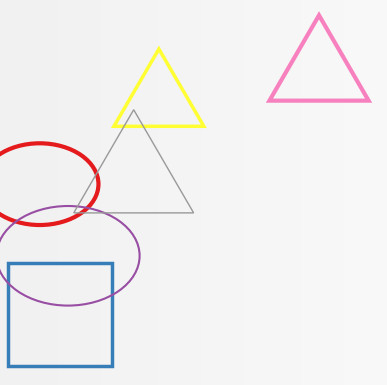[{"shape": "oval", "thickness": 3, "radius": 0.76, "center": [0.102, 0.522]}, {"shape": "square", "thickness": 2.5, "radius": 0.67, "center": [0.155, 0.184]}, {"shape": "oval", "thickness": 1.5, "radius": 0.92, "center": [0.176, 0.336]}, {"shape": "triangle", "thickness": 2.5, "radius": 0.67, "center": [0.41, 0.739]}, {"shape": "triangle", "thickness": 3, "radius": 0.74, "center": [0.823, 0.812]}, {"shape": "triangle", "thickness": 1, "radius": 0.89, "center": [0.345, 0.536]}]